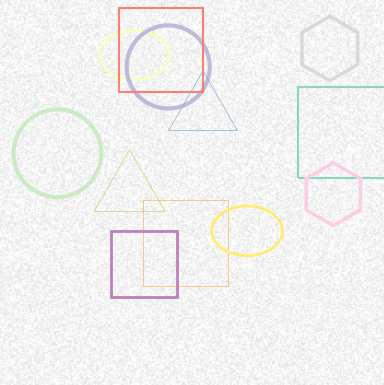[{"shape": "square", "thickness": 1.5, "radius": 0.6, "center": [0.892, 0.656]}, {"shape": "oval", "thickness": 1.5, "radius": 0.45, "center": [0.349, 0.857]}, {"shape": "circle", "thickness": 3, "radius": 0.54, "center": [0.437, 0.826]}, {"shape": "square", "thickness": 1.5, "radius": 0.55, "center": [0.419, 0.87]}, {"shape": "triangle", "thickness": 0.5, "radius": 0.52, "center": [0.527, 0.712]}, {"shape": "square", "thickness": 0.5, "radius": 0.56, "center": [0.482, 0.369]}, {"shape": "triangle", "thickness": 0.5, "radius": 0.54, "center": [0.336, 0.504]}, {"shape": "hexagon", "thickness": 2.5, "radius": 0.41, "center": [0.866, 0.496]}, {"shape": "hexagon", "thickness": 2.5, "radius": 0.42, "center": [0.857, 0.874]}, {"shape": "square", "thickness": 2, "radius": 0.43, "center": [0.374, 0.313]}, {"shape": "circle", "thickness": 3, "radius": 0.57, "center": [0.149, 0.602]}, {"shape": "oval", "thickness": 2, "radius": 0.46, "center": [0.642, 0.4]}]